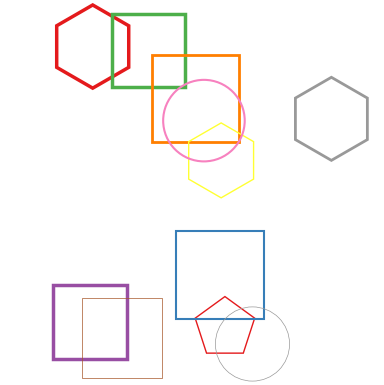[{"shape": "hexagon", "thickness": 2.5, "radius": 0.54, "center": [0.241, 0.879]}, {"shape": "pentagon", "thickness": 1, "radius": 0.41, "center": [0.584, 0.148]}, {"shape": "square", "thickness": 1.5, "radius": 0.57, "center": [0.572, 0.285]}, {"shape": "square", "thickness": 2.5, "radius": 0.48, "center": [0.386, 0.868]}, {"shape": "square", "thickness": 2.5, "radius": 0.48, "center": [0.234, 0.163]}, {"shape": "square", "thickness": 2, "radius": 0.57, "center": [0.507, 0.744]}, {"shape": "hexagon", "thickness": 1, "radius": 0.49, "center": [0.574, 0.583]}, {"shape": "square", "thickness": 0.5, "radius": 0.52, "center": [0.316, 0.121]}, {"shape": "circle", "thickness": 1.5, "radius": 0.53, "center": [0.53, 0.687]}, {"shape": "circle", "thickness": 0.5, "radius": 0.48, "center": [0.656, 0.107]}, {"shape": "hexagon", "thickness": 2, "radius": 0.54, "center": [0.861, 0.691]}]